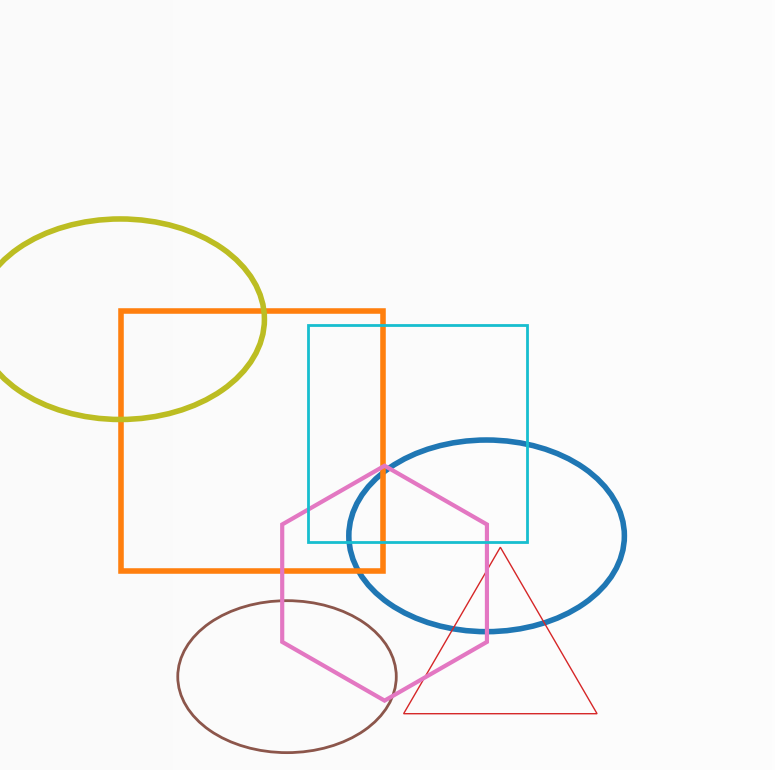[{"shape": "oval", "thickness": 2, "radius": 0.89, "center": [0.628, 0.304]}, {"shape": "square", "thickness": 2, "radius": 0.84, "center": [0.325, 0.428]}, {"shape": "triangle", "thickness": 0.5, "radius": 0.72, "center": [0.646, 0.145]}, {"shape": "oval", "thickness": 1, "radius": 0.7, "center": [0.37, 0.121]}, {"shape": "hexagon", "thickness": 1.5, "radius": 0.76, "center": [0.496, 0.243]}, {"shape": "oval", "thickness": 2, "radius": 0.93, "center": [0.155, 0.585]}, {"shape": "square", "thickness": 1, "radius": 0.71, "center": [0.539, 0.437]}]